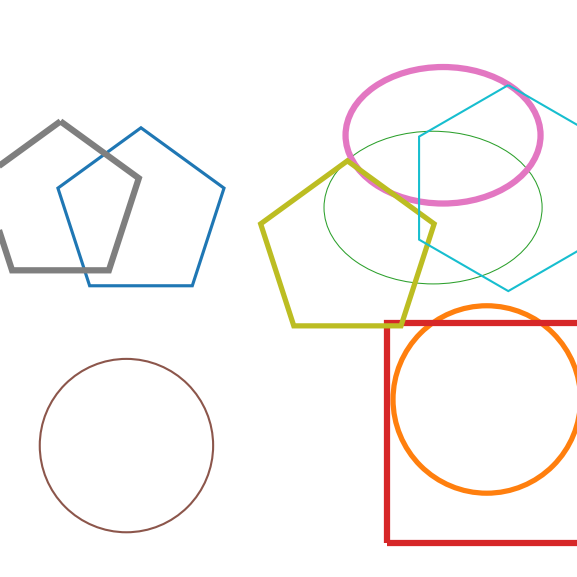[{"shape": "pentagon", "thickness": 1.5, "radius": 0.76, "center": [0.244, 0.627]}, {"shape": "circle", "thickness": 2.5, "radius": 0.81, "center": [0.843, 0.307]}, {"shape": "oval", "thickness": 0.5, "radius": 0.94, "center": [0.75, 0.64]}, {"shape": "square", "thickness": 3, "radius": 0.95, "center": [0.861, 0.25]}, {"shape": "circle", "thickness": 1, "radius": 0.75, "center": [0.219, 0.228]}, {"shape": "oval", "thickness": 3, "radius": 0.84, "center": [0.767, 0.765]}, {"shape": "pentagon", "thickness": 3, "radius": 0.71, "center": [0.105, 0.646]}, {"shape": "pentagon", "thickness": 2.5, "radius": 0.79, "center": [0.602, 0.563]}, {"shape": "hexagon", "thickness": 1, "radius": 0.89, "center": [0.88, 0.673]}]